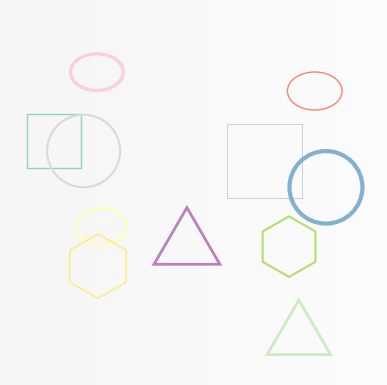[{"shape": "square", "thickness": 1, "radius": 0.35, "center": [0.14, 0.634]}, {"shape": "oval", "thickness": 1.5, "radius": 0.33, "center": [0.262, 0.411]}, {"shape": "square", "thickness": 0.5, "radius": 0.48, "center": [0.682, 0.582]}, {"shape": "oval", "thickness": 1, "radius": 0.35, "center": [0.812, 0.764]}, {"shape": "circle", "thickness": 3, "radius": 0.47, "center": [0.841, 0.513]}, {"shape": "hexagon", "thickness": 1.5, "radius": 0.39, "center": [0.746, 0.359]}, {"shape": "oval", "thickness": 2.5, "radius": 0.34, "center": [0.25, 0.813]}, {"shape": "circle", "thickness": 1.5, "radius": 0.47, "center": [0.216, 0.608]}, {"shape": "triangle", "thickness": 2, "radius": 0.49, "center": [0.482, 0.363]}, {"shape": "triangle", "thickness": 2, "radius": 0.47, "center": [0.771, 0.126]}, {"shape": "hexagon", "thickness": 1, "radius": 0.42, "center": [0.253, 0.309]}]